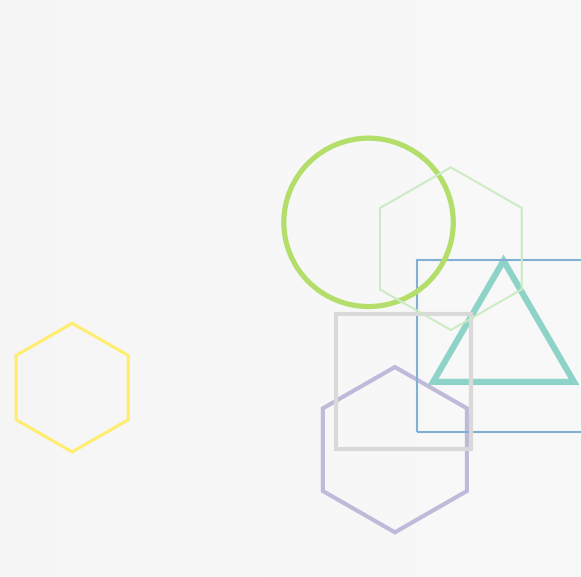[{"shape": "triangle", "thickness": 3, "radius": 0.7, "center": [0.866, 0.408]}, {"shape": "hexagon", "thickness": 2, "radius": 0.72, "center": [0.679, 0.22]}, {"shape": "square", "thickness": 1, "radius": 0.74, "center": [0.866, 0.4]}, {"shape": "circle", "thickness": 2.5, "radius": 0.73, "center": [0.634, 0.614]}, {"shape": "square", "thickness": 2, "radius": 0.58, "center": [0.695, 0.339]}, {"shape": "hexagon", "thickness": 1, "radius": 0.7, "center": [0.776, 0.568]}, {"shape": "hexagon", "thickness": 1.5, "radius": 0.56, "center": [0.124, 0.328]}]